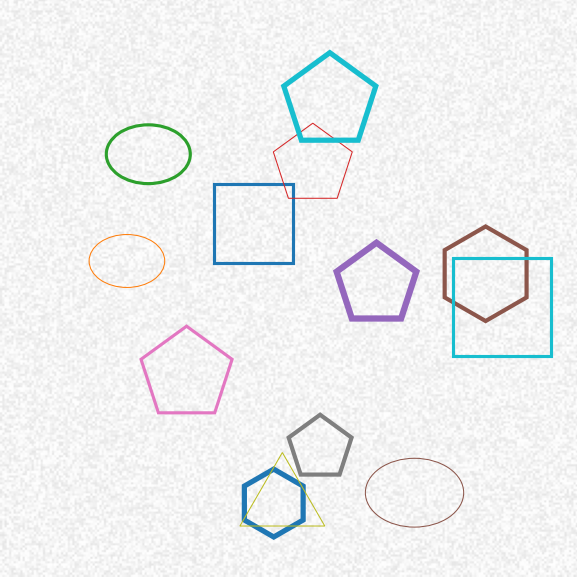[{"shape": "square", "thickness": 1.5, "radius": 0.34, "center": [0.439, 0.612]}, {"shape": "hexagon", "thickness": 2.5, "radius": 0.29, "center": [0.474, 0.128]}, {"shape": "oval", "thickness": 0.5, "radius": 0.33, "center": [0.22, 0.547]}, {"shape": "oval", "thickness": 1.5, "radius": 0.36, "center": [0.257, 0.732]}, {"shape": "pentagon", "thickness": 0.5, "radius": 0.36, "center": [0.542, 0.714]}, {"shape": "pentagon", "thickness": 3, "radius": 0.36, "center": [0.652, 0.506]}, {"shape": "hexagon", "thickness": 2, "radius": 0.41, "center": [0.841, 0.525]}, {"shape": "oval", "thickness": 0.5, "radius": 0.43, "center": [0.718, 0.146]}, {"shape": "pentagon", "thickness": 1.5, "radius": 0.41, "center": [0.323, 0.351]}, {"shape": "pentagon", "thickness": 2, "radius": 0.29, "center": [0.554, 0.224]}, {"shape": "triangle", "thickness": 0.5, "radius": 0.42, "center": [0.489, 0.131]}, {"shape": "pentagon", "thickness": 2.5, "radius": 0.42, "center": [0.571, 0.824]}, {"shape": "square", "thickness": 1.5, "radius": 0.42, "center": [0.87, 0.468]}]